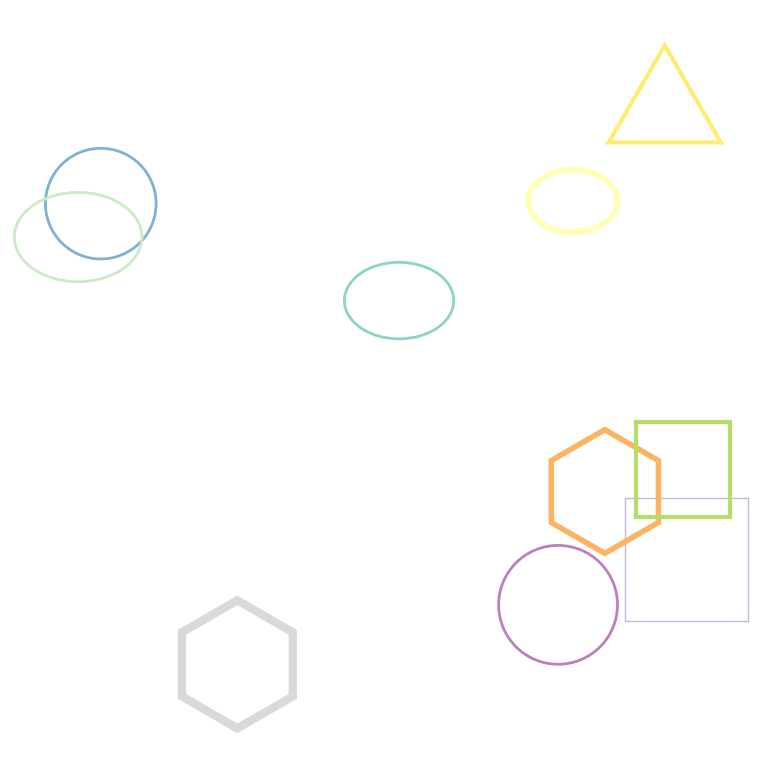[{"shape": "oval", "thickness": 1, "radius": 0.36, "center": [0.518, 0.61]}, {"shape": "oval", "thickness": 2, "radius": 0.29, "center": [0.744, 0.739]}, {"shape": "square", "thickness": 0.5, "radius": 0.4, "center": [0.891, 0.273]}, {"shape": "circle", "thickness": 1, "radius": 0.36, "center": [0.131, 0.736]}, {"shape": "hexagon", "thickness": 2, "radius": 0.4, "center": [0.786, 0.362]}, {"shape": "square", "thickness": 1.5, "radius": 0.31, "center": [0.887, 0.39]}, {"shape": "hexagon", "thickness": 3, "radius": 0.42, "center": [0.308, 0.137]}, {"shape": "circle", "thickness": 1, "radius": 0.39, "center": [0.725, 0.215]}, {"shape": "oval", "thickness": 1, "radius": 0.41, "center": [0.101, 0.692]}, {"shape": "triangle", "thickness": 1.5, "radius": 0.42, "center": [0.863, 0.857]}]